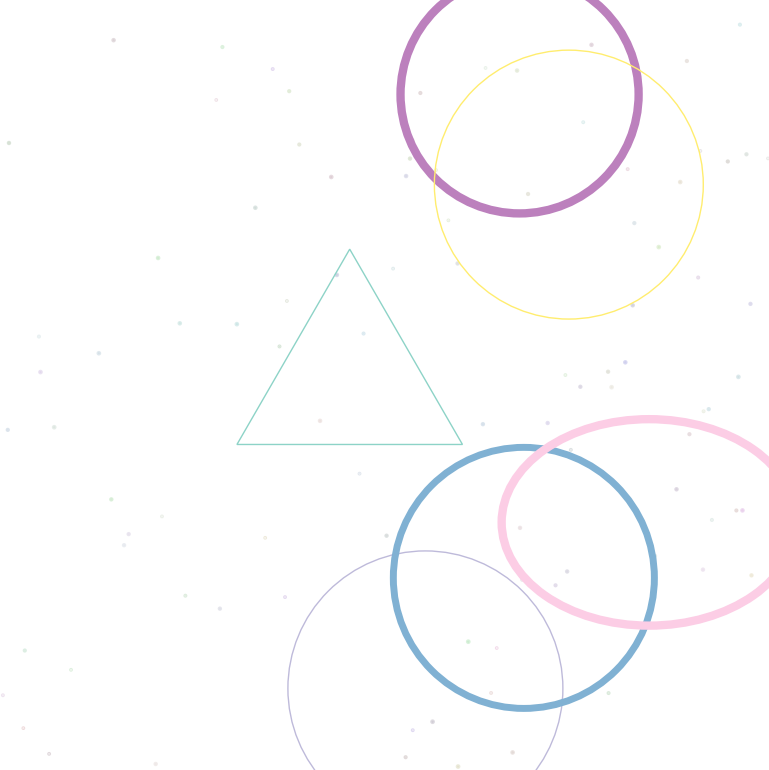[{"shape": "triangle", "thickness": 0.5, "radius": 0.85, "center": [0.454, 0.507]}, {"shape": "circle", "thickness": 0.5, "radius": 0.89, "center": [0.552, 0.106]}, {"shape": "circle", "thickness": 2.5, "radius": 0.85, "center": [0.68, 0.249]}, {"shape": "oval", "thickness": 3, "radius": 0.96, "center": [0.843, 0.322]}, {"shape": "circle", "thickness": 3, "radius": 0.77, "center": [0.675, 0.877]}, {"shape": "circle", "thickness": 0.5, "radius": 0.87, "center": [0.739, 0.76]}]